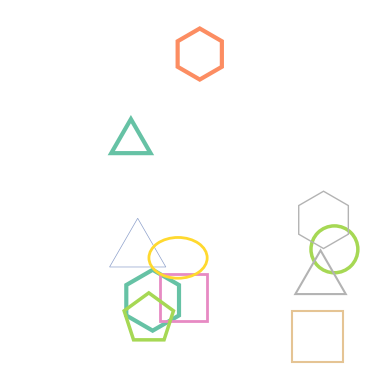[{"shape": "hexagon", "thickness": 3, "radius": 0.4, "center": [0.396, 0.22]}, {"shape": "triangle", "thickness": 3, "radius": 0.29, "center": [0.34, 0.632]}, {"shape": "hexagon", "thickness": 3, "radius": 0.33, "center": [0.519, 0.86]}, {"shape": "triangle", "thickness": 0.5, "radius": 0.42, "center": [0.358, 0.349]}, {"shape": "square", "thickness": 2, "radius": 0.31, "center": [0.477, 0.227]}, {"shape": "circle", "thickness": 2.5, "radius": 0.3, "center": [0.869, 0.352]}, {"shape": "pentagon", "thickness": 2.5, "radius": 0.34, "center": [0.387, 0.172]}, {"shape": "oval", "thickness": 2, "radius": 0.38, "center": [0.462, 0.33]}, {"shape": "square", "thickness": 1.5, "radius": 0.33, "center": [0.824, 0.125]}, {"shape": "triangle", "thickness": 1.5, "radius": 0.38, "center": [0.833, 0.274]}, {"shape": "hexagon", "thickness": 1, "radius": 0.37, "center": [0.84, 0.429]}]